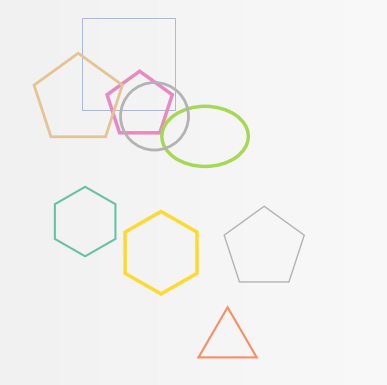[{"shape": "hexagon", "thickness": 1.5, "radius": 0.45, "center": [0.22, 0.425]}, {"shape": "triangle", "thickness": 1.5, "radius": 0.43, "center": [0.587, 0.115]}, {"shape": "square", "thickness": 0.5, "radius": 0.6, "center": [0.332, 0.833]}, {"shape": "pentagon", "thickness": 2.5, "radius": 0.44, "center": [0.36, 0.727]}, {"shape": "oval", "thickness": 2.5, "radius": 0.56, "center": [0.529, 0.646]}, {"shape": "hexagon", "thickness": 2.5, "radius": 0.54, "center": [0.416, 0.344]}, {"shape": "pentagon", "thickness": 2, "radius": 0.6, "center": [0.202, 0.742]}, {"shape": "pentagon", "thickness": 1, "radius": 0.54, "center": [0.682, 0.356]}, {"shape": "circle", "thickness": 2, "radius": 0.44, "center": [0.399, 0.698]}]